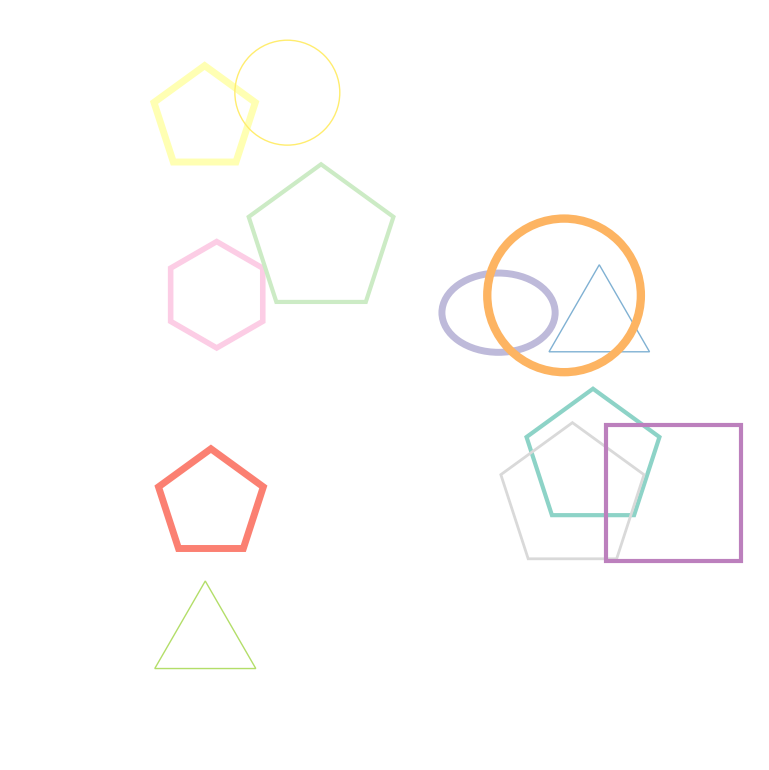[{"shape": "pentagon", "thickness": 1.5, "radius": 0.45, "center": [0.77, 0.404]}, {"shape": "pentagon", "thickness": 2.5, "radius": 0.35, "center": [0.266, 0.846]}, {"shape": "oval", "thickness": 2.5, "radius": 0.37, "center": [0.647, 0.594]}, {"shape": "pentagon", "thickness": 2.5, "radius": 0.36, "center": [0.274, 0.346]}, {"shape": "triangle", "thickness": 0.5, "radius": 0.38, "center": [0.778, 0.581]}, {"shape": "circle", "thickness": 3, "radius": 0.5, "center": [0.733, 0.616]}, {"shape": "triangle", "thickness": 0.5, "radius": 0.38, "center": [0.267, 0.17]}, {"shape": "hexagon", "thickness": 2, "radius": 0.35, "center": [0.281, 0.617]}, {"shape": "pentagon", "thickness": 1, "radius": 0.49, "center": [0.743, 0.353]}, {"shape": "square", "thickness": 1.5, "radius": 0.44, "center": [0.875, 0.36]}, {"shape": "pentagon", "thickness": 1.5, "radius": 0.49, "center": [0.417, 0.688]}, {"shape": "circle", "thickness": 0.5, "radius": 0.34, "center": [0.373, 0.88]}]